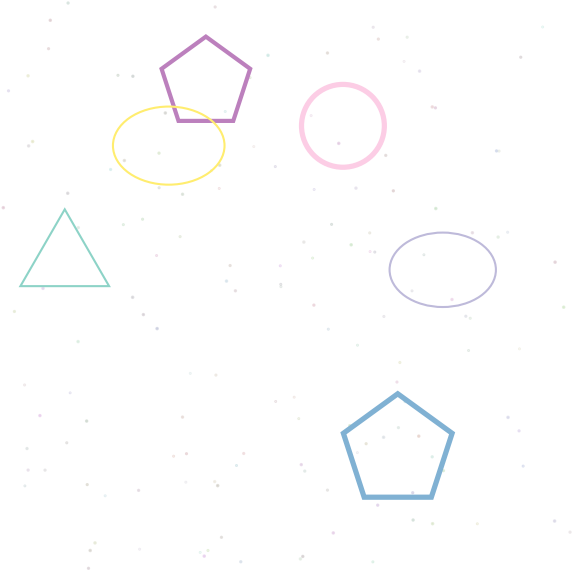[{"shape": "triangle", "thickness": 1, "radius": 0.44, "center": [0.112, 0.548]}, {"shape": "oval", "thickness": 1, "radius": 0.46, "center": [0.767, 0.532]}, {"shape": "pentagon", "thickness": 2.5, "radius": 0.49, "center": [0.689, 0.218]}, {"shape": "circle", "thickness": 2.5, "radius": 0.36, "center": [0.594, 0.781]}, {"shape": "pentagon", "thickness": 2, "radius": 0.4, "center": [0.356, 0.855]}, {"shape": "oval", "thickness": 1, "radius": 0.48, "center": [0.292, 0.747]}]